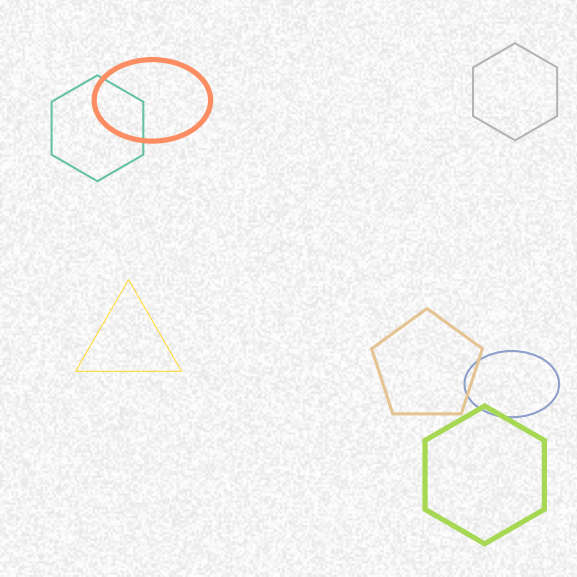[{"shape": "hexagon", "thickness": 1, "radius": 0.46, "center": [0.169, 0.777]}, {"shape": "oval", "thickness": 2.5, "radius": 0.5, "center": [0.264, 0.825]}, {"shape": "oval", "thickness": 1, "radius": 0.41, "center": [0.886, 0.334]}, {"shape": "hexagon", "thickness": 2.5, "radius": 0.6, "center": [0.839, 0.177]}, {"shape": "triangle", "thickness": 0.5, "radius": 0.53, "center": [0.223, 0.409]}, {"shape": "pentagon", "thickness": 1.5, "radius": 0.5, "center": [0.739, 0.364]}, {"shape": "hexagon", "thickness": 1, "radius": 0.42, "center": [0.892, 0.84]}]